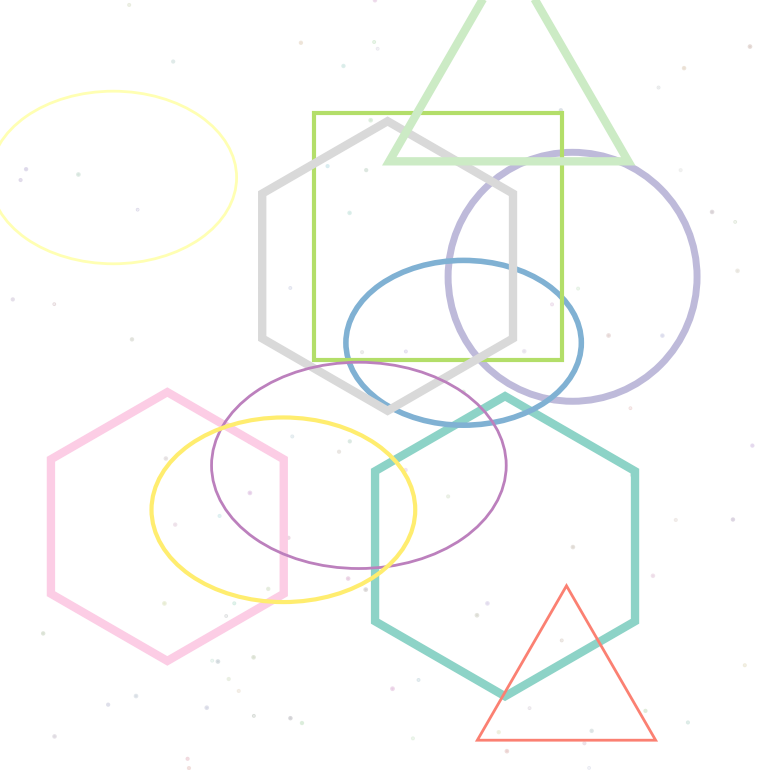[{"shape": "hexagon", "thickness": 3, "radius": 0.97, "center": [0.656, 0.291]}, {"shape": "oval", "thickness": 1, "radius": 0.8, "center": [0.147, 0.769]}, {"shape": "circle", "thickness": 2.5, "radius": 0.81, "center": [0.744, 0.641]}, {"shape": "triangle", "thickness": 1, "radius": 0.67, "center": [0.736, 0.106]}, {"shape": "oval", "thickness": 2, "radius": 0.76, "center": [0.602, 0.555]}, {"shape": "square", "thickness": 1.5, "radius": 0.8, "center": [0.569, 0.693]}, {"shape": "hexagon", "thickness": 3, "radius": 0.87, "center": [0.217, 0.316]}, {"shape": "hexagon", "thickness": 3, "radius": 0.94, "center": [0.503, 0.655]}, {"shape": "oval", "thickness": 1, "radius": 0.96, "center": [0.466, 0.396]}, {"shape": "triangle", "thickness": 3, "radius": 0.9, "center": [0.661, 0.88]}, {"shape": "oval", "thickness": 1.5, "radius": 0.86, "center": [0.368, 0.338]}]